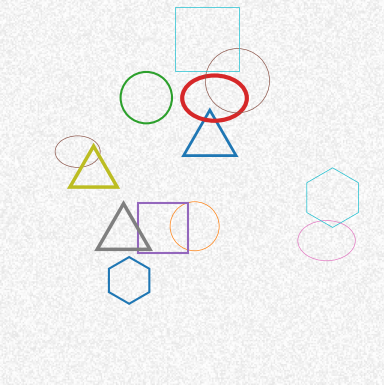[{"shape": "hexagon", "thickness": 1.5, "radius": 0.3, "center": [0.335, 0.272]}, {"shape": "triangle", "thickness": 2, "radius": 0.39, "center": [0.545, 0.635]}, {"shape": "circle", "thickness": 0.5, "radius": 0.32, "center": [0.506, 0.412]}, {"shape": "circle", "thickness": 1.5, "radius": 0.33, "center": [0.38, 0.746]}, {"shape": "oval", "thickness": 3, "radius": 0.42, "center": [0.557, 0.745]}, {"shape": "square", "thickness": 1.5, "radius": 0.33, "center": [0.423, 0.408]}, {"shape": "oval", "thickness": 0.5, "radius": 0.29, "center": [0.202, 0.606]}, {"shape": "circle", "thickness": 0.5, "radius": 0.42, "center": [0.617, 0.79]}, {"shape": "oval", "thickness": 0.5, "radius": 0.37, "center": [0.848, 0.375]}, {"shape": "triangle", "thickness": 2.5, "radius": 0.4, "center": [0.321, 0.392]}, {"shape": "triangle", "thickness": 2.5, "radius": 0.35, "center": [0.243, 0.55]}, {"shape": "square", "thickness": 0.5, "radius": 0.41, "center": [0.538, 0.899]}, {"shape": "hexagon", "thickness": 0.5, "radius": 0.39, "center": [0.864, 0.487]}]